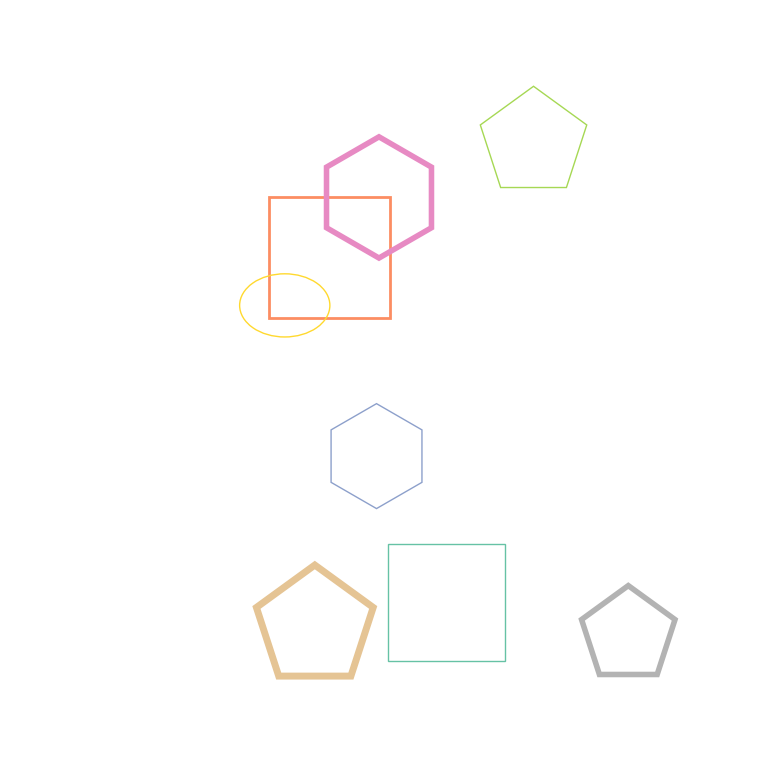[{"shape": "square", "thickness": 0.5, "radius": 0.38, "center": [0.58, 0.218]}, {"shape": "square", "thickness": 1, "radius": 0.39, "center": [0.428, 0.666]}, {"shape": "hexagon", "thickness": 0.5, "radius": 0.34, "center": [0.489, 0.408]}, {"shape": "hexagon", "thickness": 2, "radius": 0.39, "center": [0.492, 0.744]}, {"shape": "pentagon", "thickness": 0.5, "radius": 0.36, "center": [0.693, 0.815]}, {"shape": "oval", "thickness": 0.5, "radius": 0.29, "center": [0.37, 0.603]}, {"shape": "pentagon", "thickness": 2.5, "radius": 0.4, "center": [0.409, 0.186]}, {"shape": "pentagon", "thickness": 2, "radius": 0.32, "center": [0.816, 0.176]}]